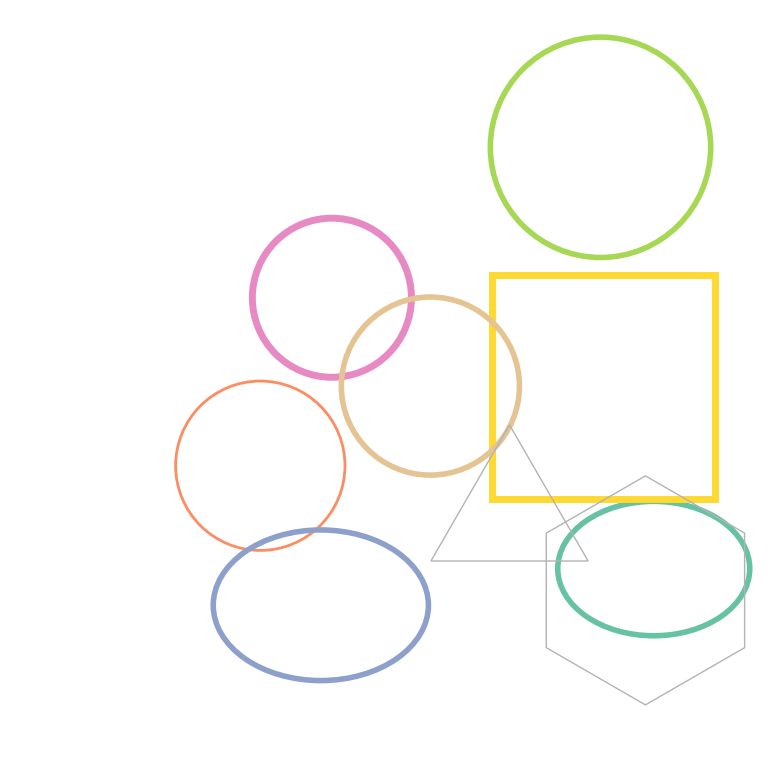[{"shape": "oval", "thickness": 2, "radius": 0.62, "center": [0.849, 0.262]}, {"shape": "circle", "thickness": 1, "radius": 0.55, "center": [0.338, 0.395]}, {"shape": "oval", "thickness": 2, "radius": 0.7, "center": [0.417, 0.214]}, {"shape": "circle", "thickness": 2.5, "radius": 0.52, "center": [0.431, 0.613]}, {"shape": "circle", "thickness": 2, "radius": 0.72, "center": [0.78, 0.809]}, {"shape": "square", "thickness": 2.5, "radius": 0.73, "center": [0.784, 0.498]}, {"shape": "circle", "thickness": 2, "radius": 0.58, "center": [0.559, 0.499]}, {"shape": "hexagon", "thickness": 0.5, "radius": 0.74, "center": [0.838, 0.233]}, {"shape": "triangle", "thickness": 0.5, "radius": 0.59, "center": [0.662, 0.33]}]